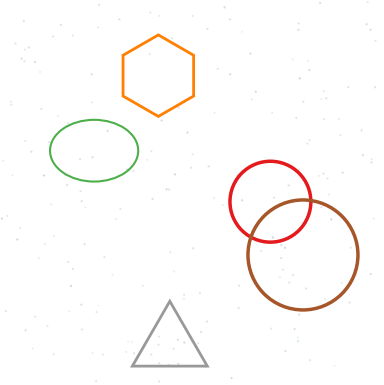[{"shape": "circle", "thickness": 2.5, "radius": 0.53, "center": [0.702, 0.476]}, {"shape": "oval", "thickness": 1.5, "radius": 0.57, "center": [0.244, 0.609]}, {"shape": "hexagon", "thickness": 2, "radius": 0.53, "center": [0.411, 0.803]}, {"shape": "circle", "thickness": 2.5, "radius": 0.71, "center": [0.787, 0.338]}, {"shape": "triangle", "thickness": 2, "radius": 0.56, "center": [0.441, 0.105]}]